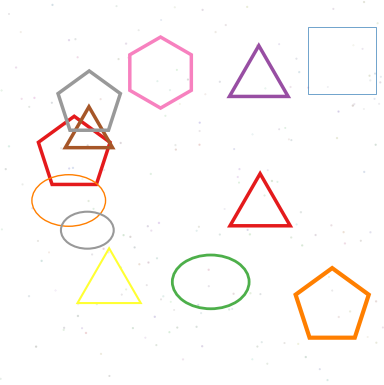[{"shape": "pentagon", "thickness": 2.5, "radius": 0.49, "center": [0.193, 0.6]}, {"shape": "triangle", "thickness": 2.5, "radius": 0.45, "center": [0.676, 0.459]}, {"shape": "square", "thickness": 0.5, "radius": 0.44, "center": [0.888, 0.843]}, {"shape": "oval", "thickness": 2, "radius": 0.5, "center": [0.547, 0.268]}, {"shape": "triangle", "thickness": 2.5, "radius": 0.44, "center": [0.672, 0.793]}, {"shape": "pentagon", "thickness": 3, "radius": 0.5, "center": [0.863, 0.204]}, {"shape": "oval", "thickness": 1, "radius": 0.48, "center": [0.179, 0.479]}, {"shape": "triangle", "thickness": 1.5, "radius": 0.47, "center": [0.283, 0.26]}, {"shape": "triangle", "thickness": 2.5, "radius": 0.35, "center": [0.231, 0.652]}, {"shape": "hexagon", "thickness": 2.5, "radius": 0.46, "center": [0.417, 0.812]}, {"shape": "oval", "thickness": 1.5, "radius": 0.34, "center": [0.227, 0.402]}, {"shape": "pentagon", "thickness": 2.5, "radius": 0.43, "center": [0.232, 0.731]}]